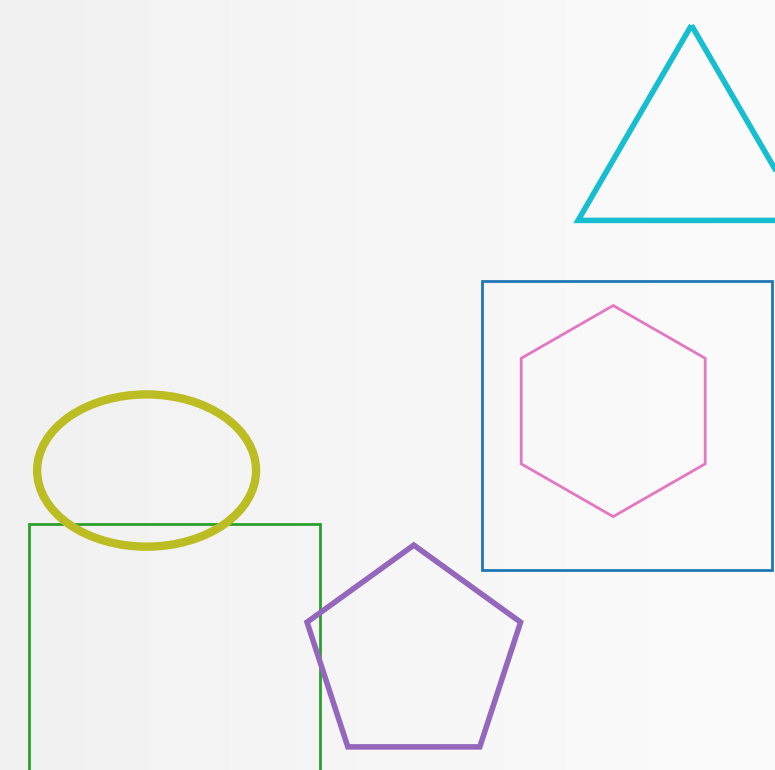[{"shape": "square", "thickness": 1, "radius": 0.94, "center": [0.809, 0.448]}, {"shape": "square", "thickness": 1, "radius": 0.94, "center": [0.225, 0.132]}, {"shape": "pentagon", "thickness": 2, "radius": 0.72, "center": [0.534, 0.147]}, {"shape": "hexagon", "thickness": 1, "radius": 0.69, "center": [0.791, 0.466]}, {"shape": "oval", "thickness": 3, "radius": 0.71, "center": [0.189, 0.389]}, {"shape": "triangle", "thickness": 2, "radius": 0.84, "center": [0.892, 0.798]}]